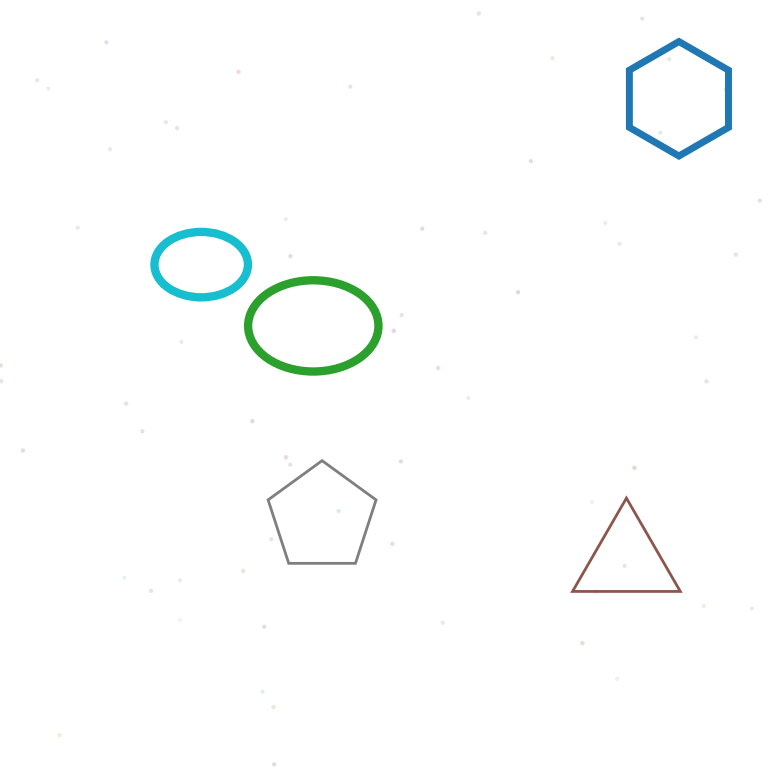[{"shape": "hexagon", "thickness": 2.5, "radius": 0.37, "center": [0.882, 0.872]}, {"shape": "oval", "thickness": 3, "radius": 0.42, "center": [0.407, 0.577]}, {"shape": "triangle", "thickness": 1, "radius": 0.4, "center": [0.814, 0.272]}, {"shape": "pentagon", "thickness": 1, "radius": 0.37, "center": [0.418, 0.328]}, {"shape": "oval", "thickness": 3, "radius": 0.3, "center": [0.261, 0.656]}]